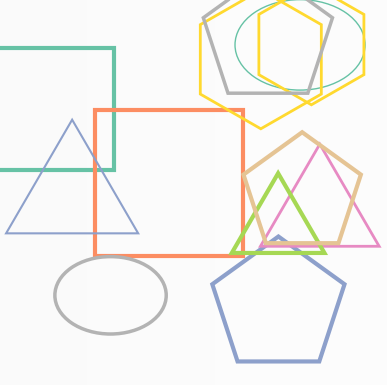[{"shape": "oval", "thickness": 1, "radius": 0.84, "center": [0.774, 0.883]}, {"shape": "square", "thickness": 3, "radius": 0.79, "center": [0.135, 0.716]}, {"shape": "square", "thickness": 3, "radius": 0.95, "center": [0.436, 0.525]}, {"shape": "triangle", "thickness": 1.5, "radius": 0.98, "center": [0.186, 0.492]}, {"shape": "pentagon", "thickness": 3, "radius": 0.9, "center": [0.718, 0.206]}, {"shape": "triangle", "thickness": 2, "radius": 0.88, "center": [0.825, 0.449]}, {"shape": "triangle", "thickness": 3, "radius": 0.69, "center": [0.718, 0.412]}, {"shape": "hexagon", "thickness": 2, "radius": 0.9, "center": [0.673, 0.846]}, {"shape": "hexagon", "thickness": 2, "radius": 0.78, "center": [0.804, 0.884]}, {"shape": "pentagon", "thickness": 3, "radius": 0.8, "center": [0.78, 0.497]}, {"shape": "pentagon", "thickness": 2.5, "radius": 0.88, "center": [0.691, 0.9]}, {"shape": "oval", "thickness": 2.5, "radius": 0.72, "center": [0.285, 0.233]}]